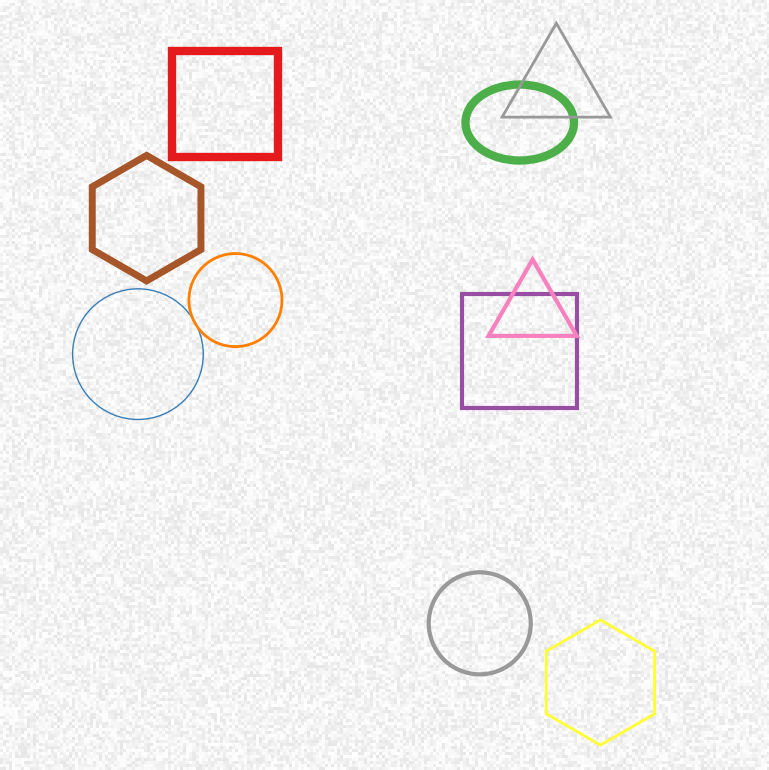[{"shape": "square", "thickness": 3, "radius": 0.35, "center": [0.292, 0.865]}, {"shape": "circle", "thickness": 0.5, "radius": 0.42, "center": [0.179, 0.54]}, {"shape": "oval", "thickness": 3, "radius": 0.35, "center": [0.675, 0.841]}, {"shape": "square", "thickness": 1.5, "radius": 0.37, "center": [0.675, 0.545]}, {"shape": "circle", "thickness": 1, "radius": 0.3, "center": [0.306, 0.61]}, {"shape": "hexagon", "thickness": 1, "radius": 0.41, "center": [0.78, 0.114]}, {"shape": "hexagon", "thickness": 2.5, "radius": 0.41, "center": [0.19, 0.717]}, {"shape": "triangle", "thickness": 1.5, "radius": 0.33, "center": [0.692, 0.597]}, {"shape": "triangle", "thickness": 1, "radius": 0.41, "center": [0.722, 0.889]}, {"shape": "circle", "thickness": 1.5, "radius": 0.33, "center": [0.623, 0.19]}]